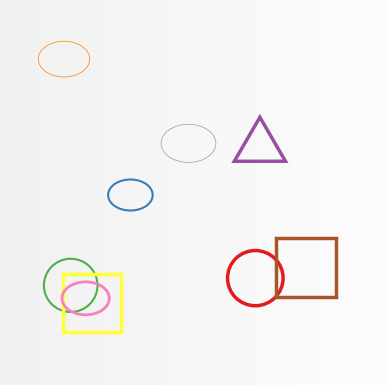[{"shape": "circle", "thickness": 2.5, "radius": 0.36, "center": [0.659, 0.278]}, {"shape": "oval", "thickness": 1.5, "radius": 0.29, "center": [0.337, 0.493]}, {"shape": "circle", "thickness": 1.5, "radius": 0.35, "center": [0.182, 0.259]}, {"shape": "triangle", "thickness": 2.5, "radius": 0.38, "center": [0.671, 0.619]}, {"shape": "oval", "thickness": 0.5, "radius": 0.33, "center": [0.165, 0.847]}, {"shape": "square", "thickness": 2.5, "radius": 0.38, "center": [0.238, 0.213]}, {"shape": "square", "thickness": 2.5, "radius": 0.39, "center": [0.79, 0.305]}, {"shape": "oval", "thickness": 2, "radius": 0.31, "center": [0.221, 0.225]}, {"shape": "oval", "thickness": 0.5, "radius": 0.35, "center": [0.486, 0.628]}]